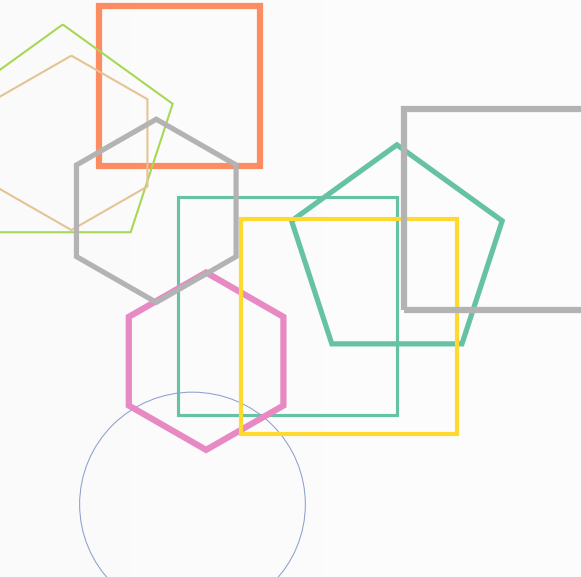[{"shape": "pentagon", "thickness": 2.5, "radius": 0.95, "center": [0.683, 0.558]}, {"shape": "square", "thickness": 1.5, "radius": 0.94, "center": [0.494, 0.469]}, {"shape": "square", "thickness": 3, "radius": 0.69, "center": [0.308, 0.85]}, {"shape": "circle", "thickness": 0.5, "radius": 0.97, "center": [0.331, 0.126]}, {"shape": "hexagon", "thickness": 3, "radius": 0.77, "center": [0.355, 0.374]}, {"shape": "pentagon", "thickness": 1, "radius": 0.99, "center": [0.108, 0.758]}, {"shape": "square", "thickness": 2, "radius": 0.93, "center": [0.6, 0.434]}, {"shape": "hexagon", "thickness": 1, "radius": 0.76, "center": [0.123, 0.752]}, {"shape": "hexagon", "thickness": 2.5, "radius": 0.79, "center": [0.269, 0.634]}, {"shape": "square", "thickness": 3, "radius": 0.87, "center": [0.869, 0.636]}]